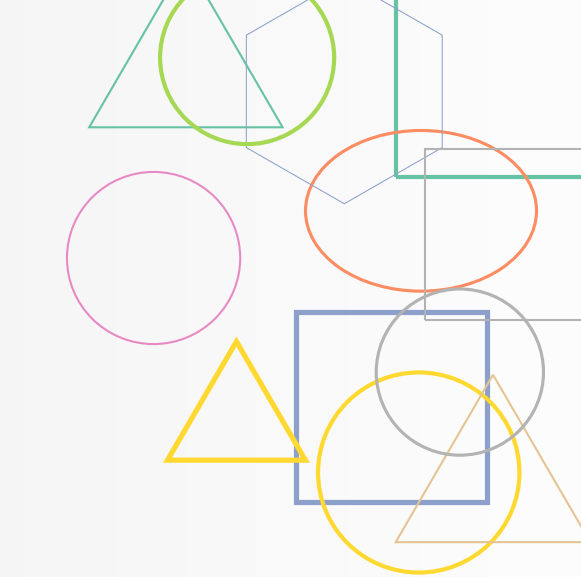[{"shape": "triangle", "thickness": 1, "radius": 0.96, "center": [0.32, 0.875]}, {"shape": "square", "thickness": 2, "radius": 0.95, "center": [0.872, 0.884]}, {"shape": "oval", "thickness": 1.5, "radius": 0.99, "center": [0.724, 0.634]}, {"shape": "square", "thickness": 2.5, "radius": 0.82, "center": [0.674, 0.294]}, {"shape": "hexagon", "thickness": 0.5, "radius": 0.97, "center": [0.592, 0.841]}, {"shape": "circle", "thickness": 1, "radius": 0.75, "center": [0.264, 0.552]}, {"shape": "circle", "thickness": 2, "radius": 0.75, "center": [0.425, 0.899]}, {"shape": "circle", "thickness": 2, "radius": 0.87, "center": [0.72, 0.181]}, {"shape": "triangle", "thickness": 2.5, "radius": 0.68, "center": [0.407, 0.271]}, {"shape": "triangle", "thickness": 1, "radius": 0.97, "center": [0.848, 0.157]}, {"shape": "square", "thickness": 1, "radius": 0.74, "center": [0.878, 0.593]}, {"shape": "circle", "thickness": 1.5, "radius": 0.72, "center": [0.791, 0.355]}]